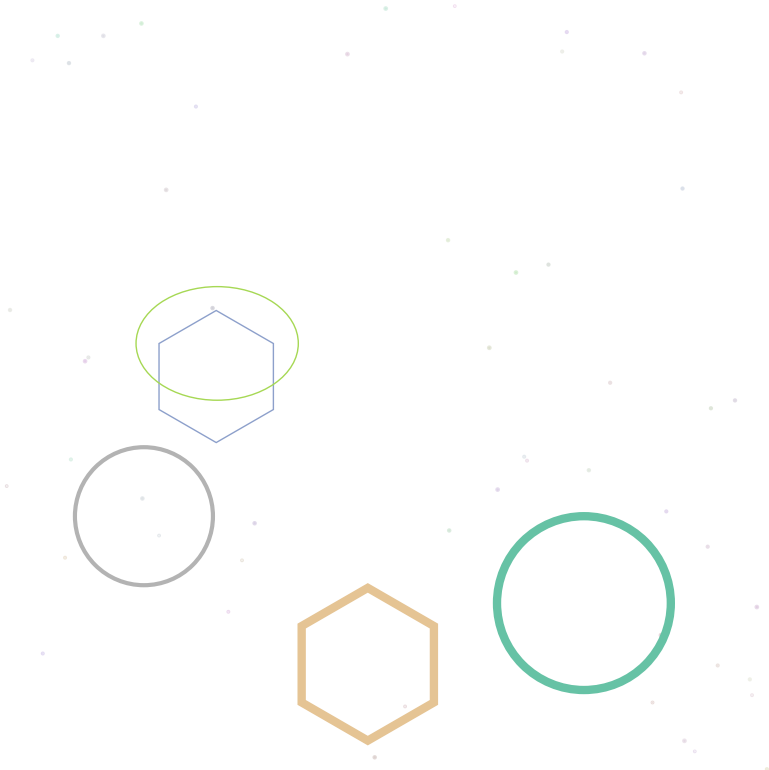[{"shape": "circle", "thickness": 3, "radius": 0.56, "center": [0.758, 0.217]}, {"shape": "hexagon", "thickness": 0.5, "radius": 0.43, "center": [0.281, 0.511]}, {"shape": "oval", "thickness": 0.5, "radius": 0.53, "center": [0.282, 0.554]}, {"shape": "hexagon", "thickness": 3, "radius": 0.5, "center": [0.478, 0.137]}, {"shape": "circle", "thickness": 1.5, "radius": 0.45, "center": [0.187, 0.33]}]